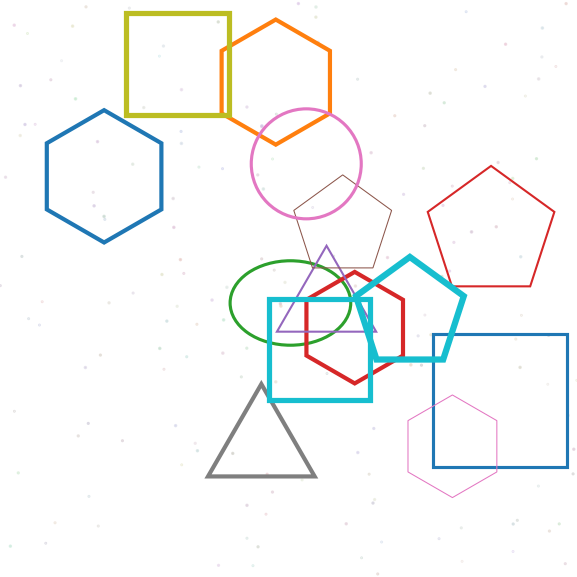[{"shape": "square", "thickness": 1.5, "radius": 0.58, "center": [0.866, 0.305]}, {"shape": "hexagon", "thickness": 2, "radius": 0.57, "center": [0.18, 0.694]}, {"shape": "hexagon", "thickness": 2, "radius": 0.54, "center": [0.478, 0.857]}, {"shape": "oval", "thickness": 1.5, "radius": 0.52, "center": [0.503, 0.474]}, {"shape": "pentagon", "thickness": 1, "radius": 0.58, "center": [0.85, 0.597]}, {"shape": "hexagon", "thickness": 2, "radius": 0.48, "center": [0.614, 0.432]}, {"shape": "triangle", "thickness": 1, "radius": 0.5, "center": [0.565, 0.474]}, {"shape": "pentagon", "thickness": 0.5, "radius": 0.45, "center": [0.593, 0.607]}, {"shape": "hexagon", "thickness": 0.5, "radius": 0.44, "center": [0.783, 0.226]}, {"shape": "circle", "thickness": 1.5, "radius": 0.48, "center": [0.53, 0.715]}, {"shape": "triangle", "thickness": 2, "radius": 0.53, "center": [0.453, 0.227]}, {"shape": "square", "thickness": 2.5, "radius": 0.44, "center": [0.308, 0.888]}, {"shape": "pentagon", "thickness": 3, "radius": 0.49, "center": [0.71, 0.456]}, {"shape": "square", "thickness": 2.5, "radius": 0.44, "center": [0.554, 0.395]}]